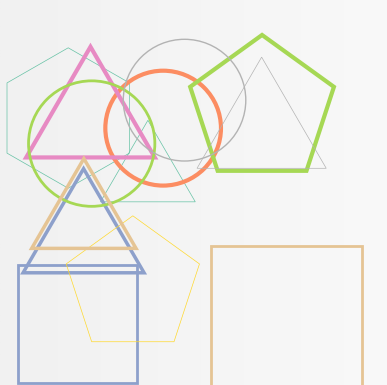[{"shape": "hexagon", "thickness": 0.5, "radius": 0.91, "center": [0.176, 0.693]}, {"shape": "triangle", "thickness": 0.5, "radius": 0.71, "center": [0.382, 0.546]}, {"shape": "circle", "thickness": 3, "radius": 0.75, "center": [0.421, 0.667]}, {"shape": "triangle", "thickness": 2.5, "radius": 0.9, "center": [0.216, 0.382]}, {"shape": "square", "thickness": 2, "radius": 0.77, "center": [0.2, 0.157]}, {"shape": "triangle", "thickness": 3, "radius": 0.96, "center": [0.234, 0.687]}, {"shape": "circle", "thickness": 2, "radius": 0.81, "center": [0.237, 0.627]}, {"shape": "pentagon", "thickness": 3, "radius": 0.98, "center": [0.676, 0.714]}, {"shape": "pentagon", "thickness": 0.5, "radius": 0.9, "center": [0.343, 0.259]}, {"shape": "square", "thickness": 2, "radius": 0.98, "center": [0.739, 0.165]}, {"shape": "triangle", "thickness": 2.5, "radius": 0.78, "center": [0.216, 0.433]}, {"shape": "triangle", "thickness": 0.5, "radius": 0.96, "center": [0.675, 0.659]}, {"shape": "circle", "thickness": 1, "radius": 0.79, "center": [0.476, 0.74]}]